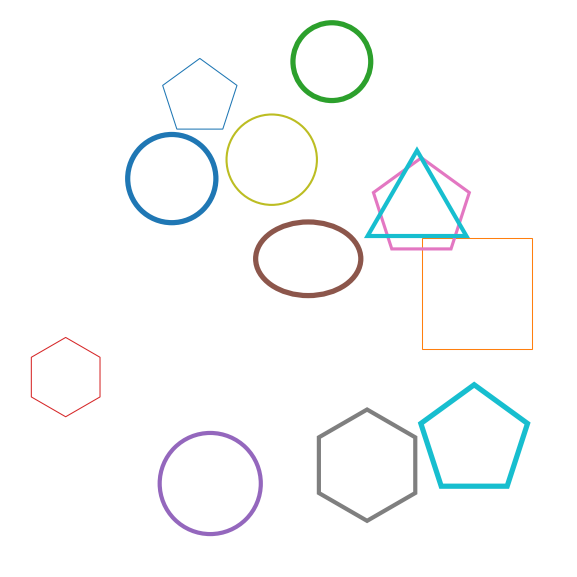[{"shape": "pentagon", "thickness": 0.5, "radius": 0.34, "center": [0.346, 0.83]}, {"shape": "circle", "thickness": 2.5, "radius": 0.38, "center": [0.297, 0.69]}, {"shape": "square", "thickness": 0.5, "radius": 0.48, "center": [0.826, 0.491]}, {"shape": "circle", "thickness": 2.5, "radius": 0.34, "center": [0.575, 0.892]}, {"shape": "hexagon", "thickness": 0.5, "radius": 0.34, "center": [0.114, 0.346]}, {"shape": "circle", "thickness": 2, "radius": 0.44, "center": [0.364, 0.162]}, {"shape": "oval", "thickness": 2.5, "radius": 0.46, "center": [0.534, 0.551]}, {"shape": "pentagon", "thickness": 1.5, "radius": 0.44, "center": [0.73, 0.639]}, {"shape": "hexagon", "thickness": 2, "radius": 0.48, "center": [0.636, 0.194]}, {"shape": "circle", "thickness": 1, "radius": 0.39, "center": [0.471, 0.723]}, {"shape": "triangle", "thickness": 2, "radius": 0.49, "center": [0.722, 0.64]}, {"shape": "pentagon", "thickness": 2.5, "radius": 0.49, "center": [0.821, 0.236]}]